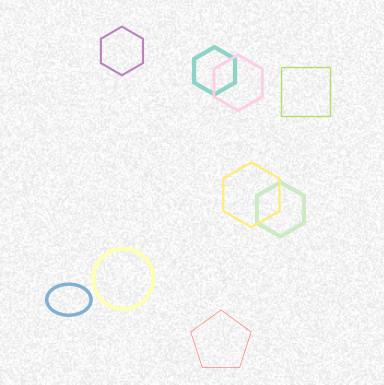[{"shape": "hexagon", "thickness": 3, "radius": 0.31, "center": [0.557, 0.816]}, {"shape": "circle", "thickness": 3, "radius": 0.39, "center": [0.32, 0.276]}, {"shape": "pentagon", "thickness": 0.5, "radius": 0.41, "center": [0.574, 0.112]}, {"shape": "oval", "thickness": 2.5, "radius": 0.29, "center": [0.179, 0.222]}, {"shape": "square", "thickness": 1, "radius": 0.32, "center": [0.793, 0.762]}, {"shape": "hexagon", "thickness": 2, "radius": 0.36, "center": [0.618, 0.785]}, {"shape": "hexagon", "thickness": 1.5, "radius": 0.32, "center": [0.317, 0.868]}, {"shape": "hexagon", "thickness": 3, "radius": 0.35, "center": [0.729, 0.456]}, {"shape": "hexagon", "thickness": 1.5, "radius": 0.42, "center": [0.653, 0.494]}]